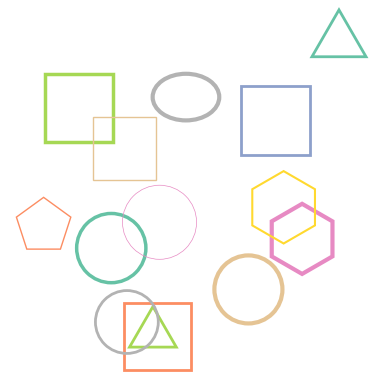[{"shape": "circle", "thickness": 2.5, "radius": 0.45, "center": [0.289, 0.356]}, {"shape": "triangle", "thickness": 2, "radius": 0.41, "center": [0.88, 0.893]}, {"shape": "pentagon", "thickness": 1, "radius": 0.37, "center": [0.113, 0.413]}, {"shape": "square", "thickness": 2, "radius": 0.43, "center": [0.409, 0.126]}, {"shape": "square", "thickness": 2, "radius": 0.44, "center": [0.716, 0.688]}, {"shape": "circle", "thickness": 0.5, "radius": 0.48, "center": [0.414, 0.423]}, {"shape": "hexagon", "thickness": 3, "radius": 0.46, "center": [0.785, 0.38]}, {"shape": "square", "thickness": 2.5, "radius": 0.44, "center": [0.206, 0.72]}, {"shape": "triangle", "thickness": 2, "radius": 0.35, "center": [0.397, 0.133]}, {"shape": "hexagon", "thickness": 1.5, "radius": 0.47, "center": [0.737, 0.462]}, {"shape": "circle", "thickness": 3, "radius": 0.44, "center": [0.645, 0.248]}, {"shape": "square", "thickness": 1, "radius": 0.41, "center": [0.323, 0.614]}, {"shape": "oval", "thickness": 3, "radius": 0.43, "center": [0.483, 0.748]}, {"shape": "circle", "thickness": 2, "radius": 0.41, "center": [0.33, 0.164]}]